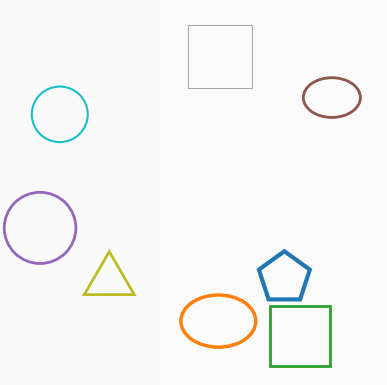[{"shape": "pentagon", "thickness": 3, "radius": 0.35, "center": [0.734, 0.278]}, {"shape": "oval", "thickness": 2.5, "radius": 0.48, "center": [0.563, 0.166]}, {"shape": "square", "thickness": 2, "radius": 0.39, "center": [0.775, 0.127]}, {"shape": "circle", "thickness": 2, "radius": 0.46, "center": [0.103, 0.408]}, {"shape": "oval", "thickness": 2, "radius": 0.37, "center": [0.856, 0.747]}, {"shape": "square", "thickness": 0.5, "radius": 0.41, "center": [0.568, 0.854]}, {"shape": "triangle", "thickness": 2, "radius": 0.37, "center": [0.282, 0.272]}, {"shape": "circle", "thickness": 1.5, "radius": 0.36, "center": [0.154, 0.703]}]